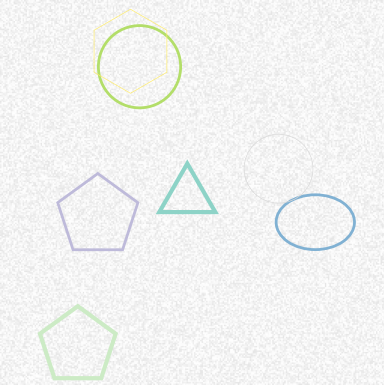[{"shape": "triangle", "thickness": 3, "radius": 0.42, "center": [0.487, 0.491]}, {"shape": "pentagon", "thickness": 2, "radius": 0.55, "center": [0.254, 0.44]}, {"shape": "oval", "thickness": 2, "radius": 0.51, "center": [0.819, 0.423]}, {"shape": "circle", "thickness": 2, "radius": 0.53, "center": [0.362, 0.827]}, {"shape": "circle", "thickness": 0.5, "radius": 0.45, "center": [0.724, 0.562]}, {"shape": "pentagon", "thickness": 3, "radius": 0.52, "center": [0.202, 0.101]}, {"shape": "hexagon", "thickness": 0.5, "radius": 0.55, "center": [0.339, 0.867]}]